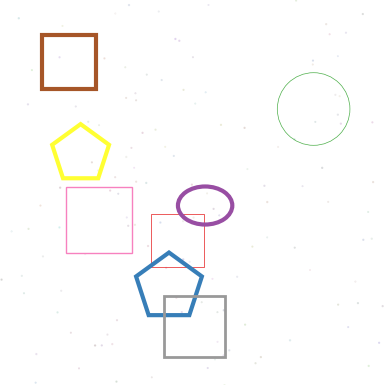[{"shape": "square", "thickness": 0.5, "radius": 0.34, "center": [0.462, 0.376]}, {"shape": "pentagon", "thickness": 3, "radius": 0.45, "center": [0.439, 0.254]}, {"shape": "circle", "thickness": 0.5, "radius": 0.47, "center": [0.815, 0.717]}, {"shape": "oval", "thickness": 3, "radius": 0.35, "center": [0.533, 0.466]}, {"shape": "pentagon", "thickness": 3, "radius": 0.39, "center": [0.209, 0.6]}, {"shape": "square", "thickness": 3, "radius": 0.35, "center": [0.179, 0.84]}, {"shape": "square", "thickness": 1, "radius": 0.43, "center": [0.256, 0.428]}, {"shape": "square", "thickness": 2, "radius": 0.39, "center": [0.505, 0.152]}]